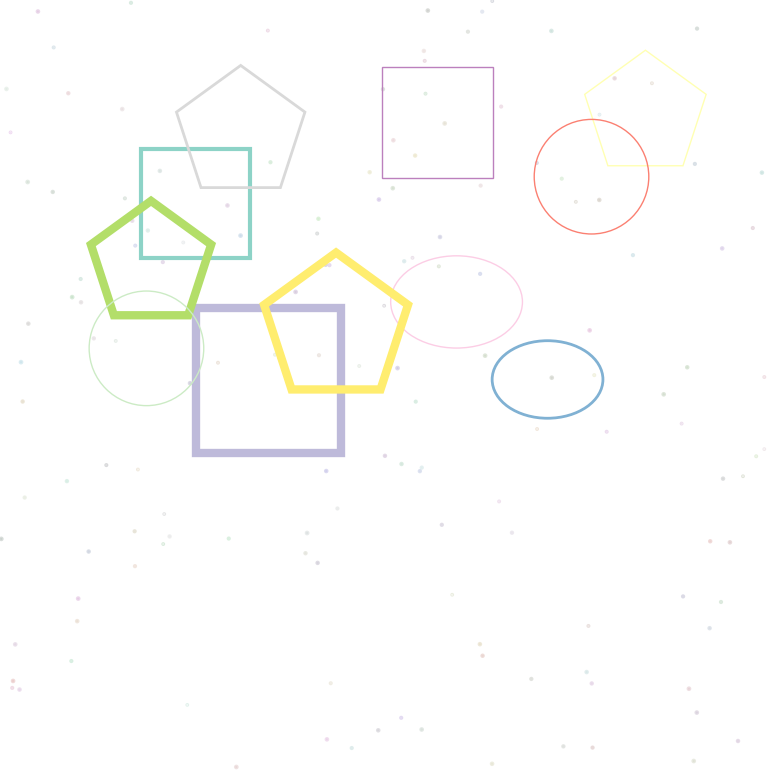[{"shape": "square", "thickness": 1.5, "radius": 0.35, "center": [0.253, 0.736]}, {"shape": "pentagon", "thickness": 0.5, "radius": 0.41, "center": [0.838, 0.852]}, {"shape": "square", "thickness": 3, "radius": 0.47, "center": [0.348, 0.506]}, {"shape": "circle", "thickness": 0.5, "radius": 0.37, "center": [0.768, 0.771]}, {"shape": "oval", "thickness": 1, "radius": 0.36, "center": [0.711, 0.507]}, {"shape": "pentagon", "thickness": 3, "radius": 0.41, "center": [0.196, 0.657]}, {"shape": "oval", "thickness": 0.5, "radius": 0.43, "center": [0.593, 0.608]}, {"shape": "pentagon", "thickness": 1, "radius": 0.44, "center": [0.313, 0.827]}, {"shape": "square", "thickness": 0.5, "radius": 0.36, "center": [0.568, 0.841]}, {"shape": "circle", "thickness": 0.5, "radius": 0.37, "center": [0.19, 0.548]}, {"shape": "pentagon", "thickness": 3, "radius": 0.49, "center": [0.436, 0.574]}]